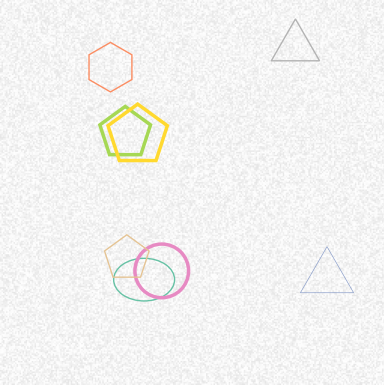[{"shape": "oval", "thickness": 1, "radius": 0.4, "center": [0.374, 0.274]}, {"shape": "hexagon", "thickness": 1, "radius": 0.32, "center": [0.287, 0.826]}, {"shape": "triangle", "thickness": 0.5, "radius": 0.4, "center": [0.849, 0.28]}, {"shape": "circle", "thickness": 2.5, "radius": 0.35, "center": [0.42, 0.296]}, {"shape": "pentagon", "thickness": 2.5, "radius": 0.35, "center": [0.325, 0.654]}, {"shape": "pentagon", "thickness": 2.5, "radius": 0.41, "center": [0.358, 0.649]}, {"shape": "pentagon", "thickness": 1, "radius": 0.3, "center": [0.329, 0.329]}, {"shape": "triangle", "thickness": 1, "radius": 0.36, "center": [0.767, 0.878]}]